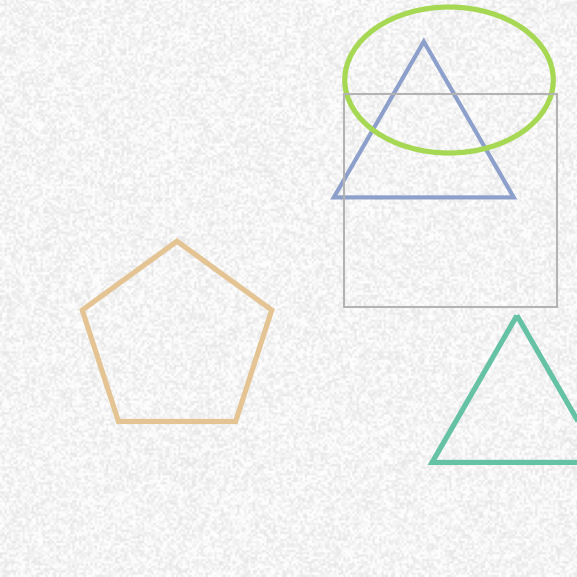[{"shape": "triangle", "thickness": 2.5, "radius": 0.85, "center": [0.895, 0.283]}, {"shape": "triangle", "thickness": 2, "radius": 0.9, "center": [0.734, 0.747]}, {"shape": "oval", "thickness": 2.5, "radius": 0.9, "center": [0.778, 0.861]}, {"shape": "pentagon", "thickness": 2.5, "radius": 0.86, "center": [0.307, 0.409]}, {"shape": "square", "thickness": 1, "radius": 0.92, "center": [0.78, 0.651]}]